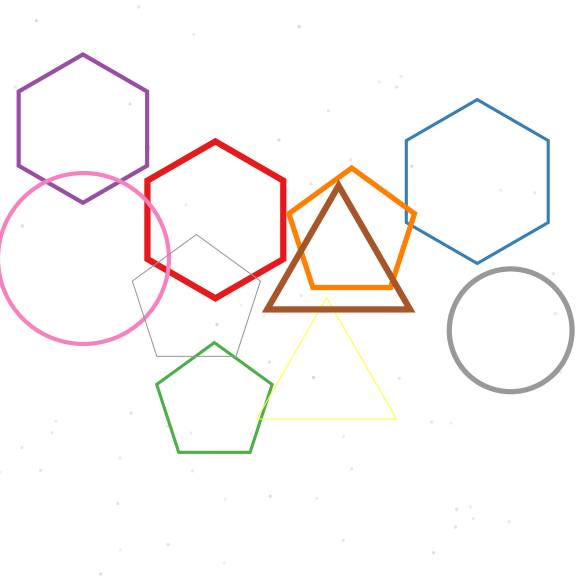[{"shape": "hexagon", "thickness": 3, "radius": 0.68, "center": [0.373, 0.618]}, {"shape": "hexagon", "thickness": 1.5, "radius": 0.71, "center": [0.826, 0.685]}, {"shape": "pentagon", "thickness": 1.5, "radius": 0.53, "center": [0.371, 0.301]}, {"shape": "hexagon", "thickness": 2, "radius": 0.64, "center": [0.144, 0.776]}, {"shape": "pentagon", "thickness": 2.5, "radius": 0.57, "center": [0.609, 0.594]}, {"shape": "triangle", "thickness": 0.5, "radius": 0.7, "center": [0.566, 0.344]}, {"shape": "triangle", "thickness": 3, "radius": 0.71, "center": [0.586, 0.535]}, {"shape": "circle", "thickness": 2, "radius": 0.74, "center": [0.145, 0.551]}, {"shape": "pentagon", "thickness": 0.5, "radius": 0.58, "center": [0.34, 0.476]}, {"shape": "circle", "thickness": 2.5, "radius": 0.53, "center": [0.884, 0.427]}]